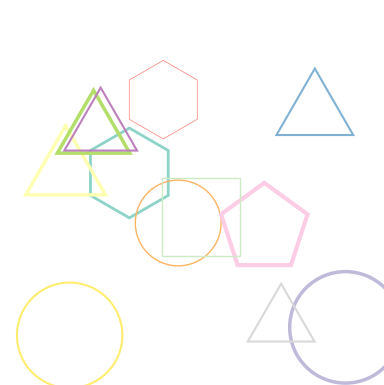[{"shape": "hexagon", "thickness": 2, "radius": 0.58, "center": [0.336, 0.551]}, {"shape": "triangle", "thickness": 2.5, "radius": 0.6, "center": [0.17, 0.554]}, {"shape": "circle", "thickness": 2.5, "radius": 0.72, "center": [0.897, 0.15]}, {"shape": "hexagon", "thickness": 0.5, "radius": 0.51, "center": [0.424, 0.741]}, {"shape": "triangle", "thickness": 1.5, "radius": 0.58, "center": [0.818, 0.707]}, {"shape": "circle", "thickness": 1, "radius": 0.56, "center": [0.463, 0.421]}, {"shape": "triangle", "thickness": 2.5, "radius": 0.54, "center": [0.243, 0.657]}, {"shape": "pentagon", "thickness": 3, "radius": 0.59, "center": [0.686, 0.407]}, {"shape": "triangle", "thickness": 1.5, "radius": 0.5, "center": [0.73, 0.163]}, {"shape": "triangle", "thickness": 1.5, "radius": 0.54, "center": [0.262, 0.663]}, {"shape": "square", "thickness": 1, "radius": 0.51, "center": [0.522, 0.436]}, {"shape": "circle", "thickness": 1.5, "radius": 0.68, "center": [0.181, 0.129]}]